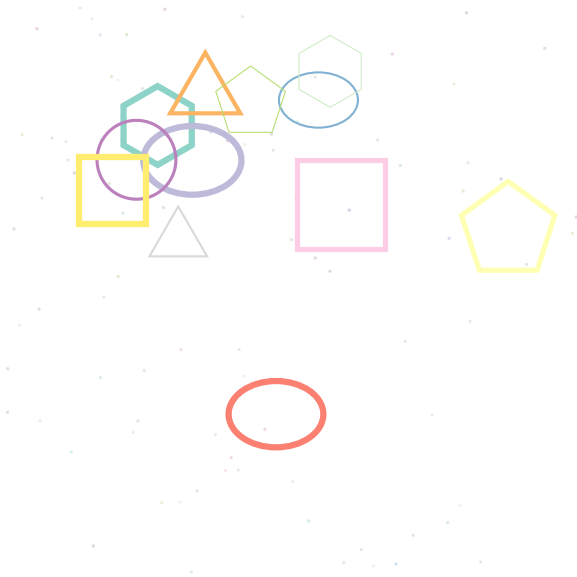[{"shape": "hexagon", "thickness": 3, "radius": 0.34, "center": [0.273, 0.782]}, {"shape": "pentagon", "thickness": 2.5, "radius": 0.43, "center": [0.88, 0.6]}, {"shape": "oval", "thickness": 3, "radius": 0.43, "center": [0.333, 0.721]}, {"shape": "oval", "thickness": 3, "radius": 0.41, "center": [0.478, 0.282]}, {"shape": "oval", "thickness": 1, "radius": 0.34, "center": [0.551, 0.826]}, {"shape": "triangle", "thickness": 2, "radius": 0.35, "center": [0.355, 0.838]}, {"shape": "pentagon", "thickness": 0.5, "radius": 0.32, "center": [0.434, 0.821]}, {"shape": "square", "thickness": 2.5, "radius": 0.38, "center": [0.591, 0.645]}, {"shape": "triangle", "thickness": 1, "radius": 0.29, "center": [0.309, 0.584]}, {"shape": "circle", "thickness": 1.5, "radius": 0.34, "center": [0.236, 0.722]}, {"shape": "hexagon", "thickness": 0.5, "radius": 0.31, "center": [0.572, 0.876]}, {"shape": "square", "thickness": 3, "radius": 0.29, "center": [0.194, 0.669]}]